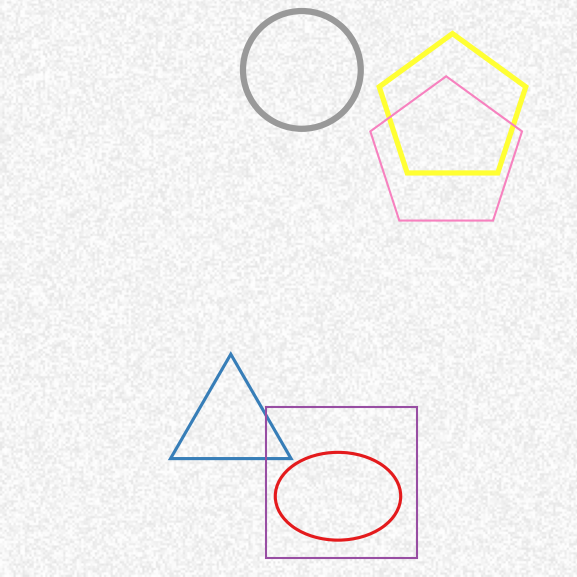[{"shape": "oval", "thickness": 1.5, "radius": 0.54, "center": [0.585, 0.14]}, {"shape": "triangle", "thickness": 1.5, "radius": 0.6, "center": [0.4, 0.265]}, {"shape": "square", "thickness": 1, "radius": 0.65, "center": [0.591, 0.164]}, {"shape": "pentagon", "thickness": 2.5, "radius": 0.67, "center": [0.784, 0.808]}, {"shape": "pentagon", "thickness": 1, "radius": 0.69, "center": [0.773, 0.729]}, {"shape": "circle", "thickness": 3, "radius": 0.51, "center": [0.523, 0.878]}]